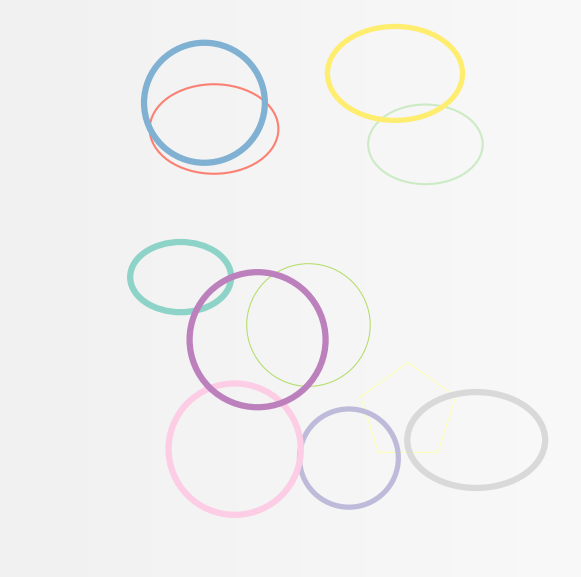[{"shape": "oval", "thickness": 3, "radius": 0.43, "center": [0.311, 0.519]}, {"shape": "pentagon", "thickness": 0.5, "radius": 0.43, "center": [0.702, 0.285]}, {"shape": "circle", "thickness": 2.5, "radius": 0.43, "center": [0.6, 0.206]}, {"shape": "oval", "thickness": 1, "radius": 0.55, "center": [0.368, 0.776]}, {"shape": "circle", "thickness": 3, "radius": 0.52, "center": [0.352, 0.821]}, {"shape": "circle", "thickness": 0.5, "radius": 0.53, "center": [0.531, 0.436]}, {"shape": "circle", "thickness": 3, "radius": 0.57, "center": [0.404, 0.221]}, {"shape": "oval", "thickness": 3, "radius": 0.59, "center": [0.819, 0.237]}, {"shape": "circle", "thickness": 3, "radius": 0.58, "center": [0.443, 0.411]}, {"shape": "oval", "thickness": 1, "radius": 0.49, "center": [0.732, 0.749]}, {"shape": "oval", "thickness": 2.5, "radius": 0.58, "center": [0.68, 0.872]}]